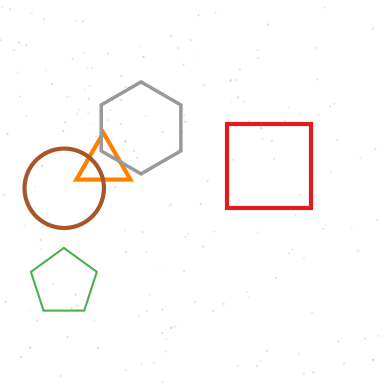[{"shape": "square", "thickness": 3, "radius": 0.54, "center": [0.699, 0.568]}, {"shape": "pentagon", "thickness": 1.5, "radius": 0.45, "center": [0.166, 0.266]}, {"shape": "triangle", "thickness": 3, "radius": 0.4, "center": [0.269, 0.574]}, {"shape": "circle", "thickness": 3, "radius": 0.52, "center": [0.167, 0.511]}, {"shape": "hexagon", "thickness": 2.5, "radius": 0.6, "center": [0.366, 0.668]}]